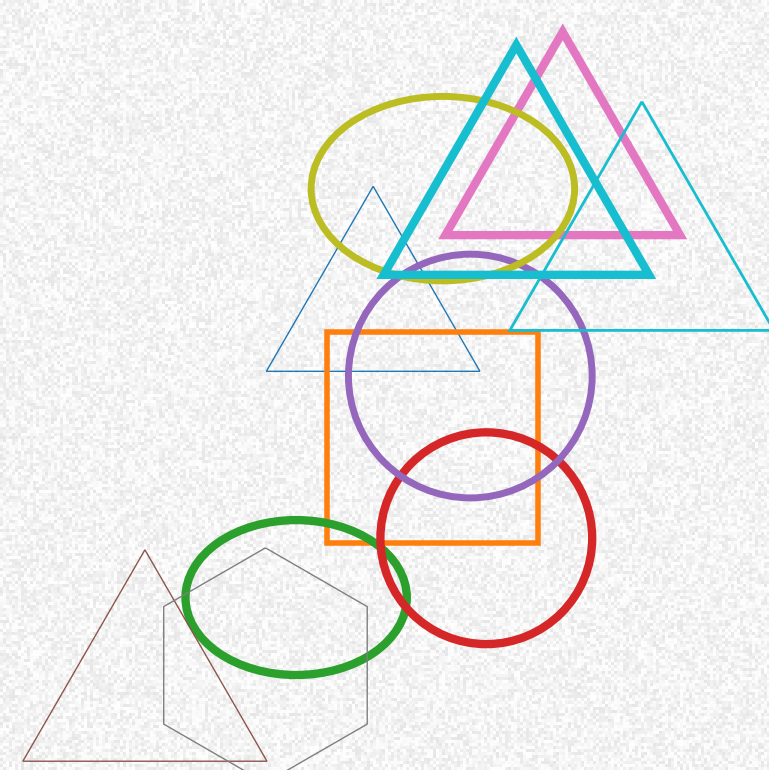[{"shape": "triangle", "thickness": 0.5, "radius": 0.8, "center": [0.485, 0.598]}, {"shape": "square", "thickness": 2, "radius": 0.69, "center": [0.562, 0.432]}, {"shape": "oval", "thickness": 3, "radius": 0.72, "center": [0.385, 0.224]}, {"shape": "circle", "thickness": 3, "radius": 0.69, "center": [0.632, 0.301]}, {"shape": "circle", "thickness": 2.5, "radius": 0.79, "center": [0.611, 0.512]}, {"shape": "triangle", "thickness": 0.5, "radius": 0.92, "center": [0.188, 0.103]}, {"shape": "triangle", "thickness": 3, "radius": 0.88, "center": [0.731, 0.783]}, {"shape": "hexagon", "thickness": 0.5, "radius": 0.76, "center": [0.345, 0.136]}, {"shape": "oval", "thickness": 2.5, "radius": 0.86, "center": [0.575, 0.755]}, {"shape": "triangle", "thickness": 1, "radius": 0.99, "center": [0.834, 0.67]}, {"shape": "triangle", "thickness": 3, "radius": 0.99, "center": [0.671, 0.743]}]